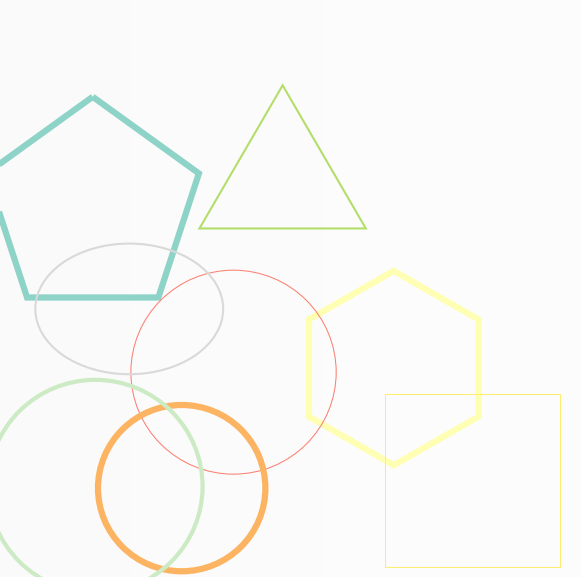[{"shape": "pentagon", "thickness": 3, "radius": 0.96, "center": [0.159, 0.639]}, {"shape": "hexagon", "thickness": 3, "radius": 0.84, "center": [0.677, 0.362]}, {"shape": "circle", "thickness": 0.5, "radius": 0.88, "center": [0.402, 0.355]}, {"shape": "circle", "thickness": 3, "radius": 0.72, "center": [0.313, 0.154]}, {"shape": "triangle", "thickness": 1, "radius": 0.83, "center": [0.486, 0.686]}, {"shape": "oval", "thickness": 1, "radius": 0.81, "center": [0.222, 0.464]}, {"shape": "circle", "thickness": 2, "radius": 0.92, "center": [0.164, 0.157]}, {"shape": "square", "thickness": 0.5, "radius": 0.75, "center": [0.813, 0.167]}]